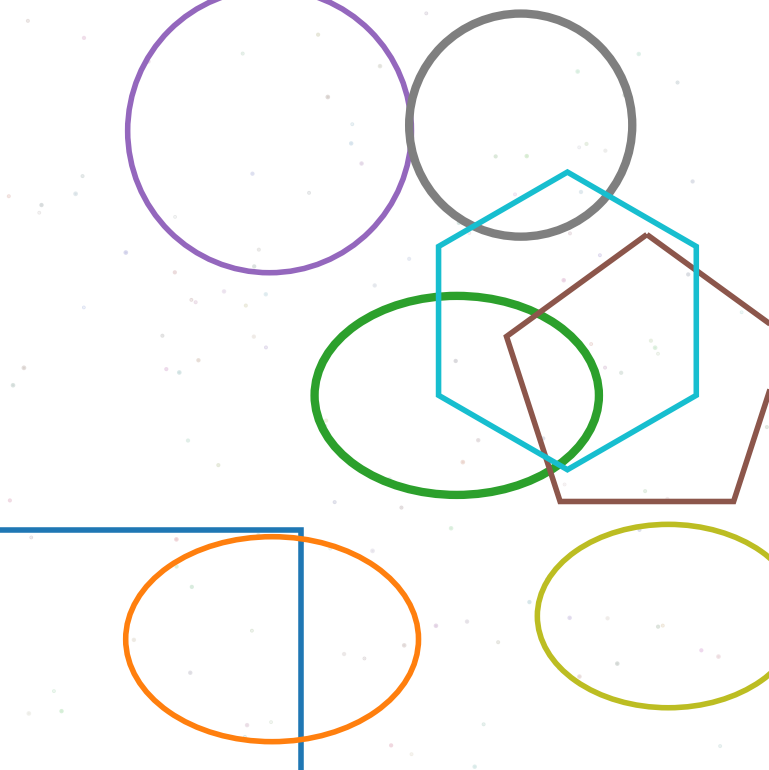[{"shape": "square", "thickness": 2, "radius": 0.98, "center": [0.194, 0.115]}, {"shape": "oval", "thickness": 2, "radius": 0.95, "center": [0.353, 0.17]}, {"shape": "oval", "thickness": 3, "radius": 0.92, "center": [0.593, 0.486]}, {"shape": "circle", "thickness": 2, "radius": 0.92, "center": [0.35, 0.83]}, {"shape": "pentagon", "thickness": 2, "radius": 0.96, "center": [0.84, 0.504]}, {"shape": "circle", "thickness": 3, "radius": 0.72, "center": [0.676, 0.838]}, {"shape": "oval", "thickness": 2, "radius": 0.85, "center": [0.868, 0.2]}, {"shape": "hexagon", "thickness": 2, "radius": 0.97, "center": [0.737, 0.583]}]